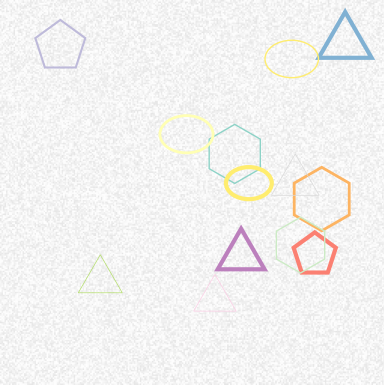[{"shape": "hexagon", "thickness": 1, "radius": 0.38, "center": [0.61, 0.6]}, {"shape": "oval", "thickness": 2, "radius": 0.35, "center": [0.484, 0.651]}, {"shape": "pentagon", "thickness": 1.5, "radius": 0.34, "center": [0.157, 0.88]}, {"shape": "pentagon", "thickness": 3, "radius": 0.29, "center": [0.818, 0.339]}, {"shape": "triangle", "thickness": 3, "radius": 0.4, "center": [0.896, 0.89]}, {"shape": "hexagon", "thickness": 2, "radius": 0.41, "center": [0.836, 0.483]}, {"shape": "triangle", "thickness": 0.5, "radius": 0.33, "center": [0.26, 0.272]}, {"shape": "triangle", "thickness": 0.5, "radius": 0.32, "center": [0.558, 0.224]}, {"shape": "triangle", "thickness": 0.5, "radius": 0.36, "center": [0.767, 0.529]}, {"shape": "triangle", "thickness": 3, "radius": 0.35, "center": [0.626, 0.336]}, {"shape": "hexagon", "thickness": 1, "radius": 0.36, "center": [0.781, 0.363]}, {"shape": "oval", "thickness": 1, "radius": 0.35, "center": [0.758, 0.847]}, {"shape": "oval", "thickness": 3, "radius": 0.3, "center": [0.646, 0.524]}]